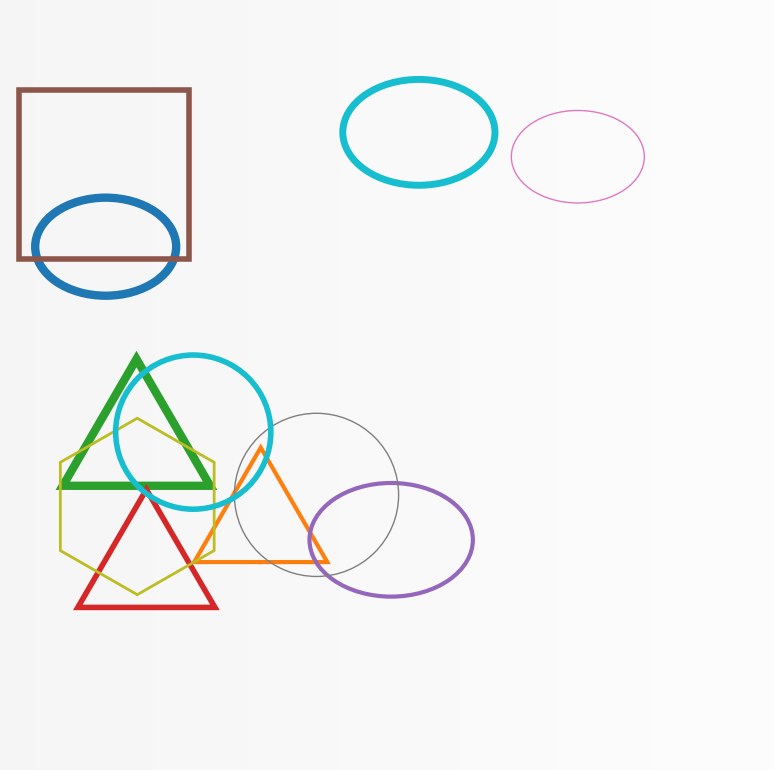[{"shape": "oval", "thickness": 3, "radius": 0.45, "center": [0.136, 0.68]}, {"shape": "triangle", "thickness": 1.5, "radius": 0.5, "center": [0.336, 0.32]}, {"shape": "triangle", "thickness": 3, "radius": 0.55, "center": [0.176, 0.424]}, {"shape": "triangle", "thickness": 2, "radius": 0.51, "center": [0.189, 0.262]}, {"shape": "oval", "thickness": 1.5, "radius": 0.53, "center": [0.505, 0.299]}, {"shape": "square", "thickness": 2, "radius": 0.55, "center": [0.135, 0.773]}, {"shape": "oval", "thickness": 0.5, "radius": 0.43, "center": [0.746, 0.796]}, {"shape": "circle", "thickness": 0.5, "radius": 0.53, "center": [0.408, 0.357]}, {"shape": "hexagon", "thickness": 1, "radius": 0.57, "center": [0.177, 0.342]}, {"shape": "circle", "thickness": 2, "radius": 0.5, "center": [0.249, 0.439]}, {"shape": "oval", "thickness": 2.5, "radius": 0.49, "center": [0.54, 0.828]}]